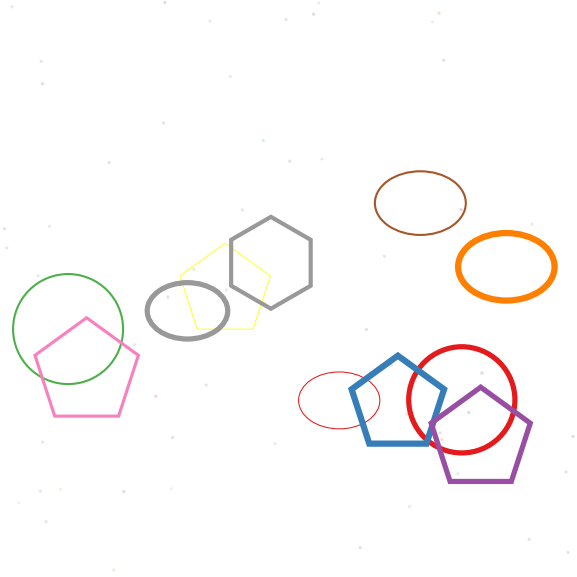[{"shape": "circle", "thickness": 2.5, "radius": 0.46, "center": [0.8, 0.307]}, {"shape": "oval", "thickness": 0.5, "radius": 0.35, "center": [0.587, 0.306]}, {"shape": "pentagon", "thickness": 3, "radius": 0.42, "center": [0.689, 0.299]}, {"shape": "circle", "thickness": 1, "radius": 0.48, "center": [0.118, 0.429]}, {"shape": "pentagon", "thickness": 2.5, "radius": 0.45, "center": [0.832, 0.238]}, {"shape": "oval", "thickness": 3, "radius": 0.42, "center": [0.877, 0.537]}, {"shape": "pentagon", "thickness": 0.5, "radius": 0.41, "center": [0.39, 0.496]}, {"shape": "oval", "thickness": 1, "radius": 0.39, "center": [0.728, 0.647]}, {"shape": "pentagon", "thickness": 1.5, "radius": 0.47, "center": [0.15, 0.355]}, {"shape": "oval", "thickness": 2.5, "radius": 0.35, "center": [0.325, 0.461]}, {"shape": "hexagon", "thickness": 2, "radius": 0.4, "center": [0.469, 0.544]}]